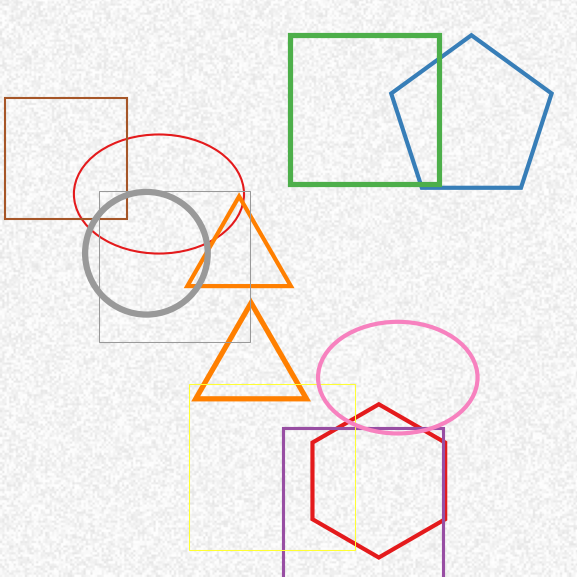[{"shape": "oval", "thickness": 1, "radius": 0.74, "center": [0.275, 0.663]}, {"shape": "hexagon", "thickness": 2, "radius": 0.66, "center": [0.656, 0.166]}, {"shape": "pentagon", "thickness": 2, "radius": 0.73, "center": [0.816, 0.792]}, {"shape": "square", "thickness": 2.5, "radius": 0.64, "center": [0.631, 0.809]}, {"shape": "square", "thickness": 1.5, "radius": 0.69, "center": [0.629, 0.12]}, {"shape": "triangle", "thickness": 2, "radius": 0.52, "center": [0.414, 0.555]}, {"shape": "triangle", "thickness": 2.5, "radius": 0.55, "center": [0.435, 0.364]}, {"shape": "square", "thickness": 0.5, "radius": 0.72, "center": [0.471, 0.191]}, {"shape": "square", "thickness": 1, "radius": 0.53, "center": [0.115, 0.725]}, {"shape": "oval", "thickness": 2, "radius": 0.69, "center": [0.689, 0.345]}, {"shape": "circle", "thickness": 3, "radius": 0.53, "center": [0.254, 0.561]}, {"shape": "square", "thickness": 0.5, "radius": 0.65, "center": [0.302, 0.538]}]